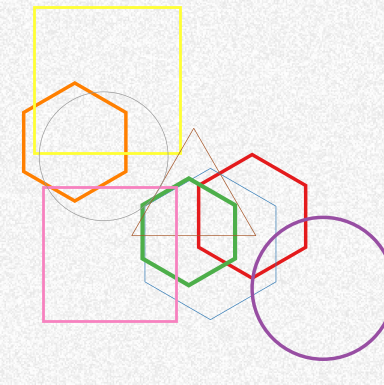[{"shape": "hexagon", "thickness": 2.5, "radius": 0.8, "center": [0.655, 0.438]}, {"shape": "hexagon", "thickness": 0.5, "radius": 0.98, "center": [0.547, 0.366]}, {"shape": "hexagon", "thickness": 3, "radius": 0.69, "center": [0.49, 0.398]}, {"shape": "circle", "thickness": 2.5, "radius": 0.92, "center": [0.839, 0.251]}, {"shape": "hexagon", "thickness": 2.5, "radius": 0.77, "center": [0.194, 0.631]}, {"shape": "square", "thickness": 2, "radius": 0.95, "center": [0.278, 0.792]}, {"shape": "triangle", "thickness": 0.5, "radius": 0.93, "center": [0.503, 0.481]}, {"shape": "square", "thickness": 2, "radius": 0.87, "center": [0.285, 0.341]}, {"shape": "circle", "thickness": 0.5, "radius": 0.84, "center": [0.269, 0.594]}]